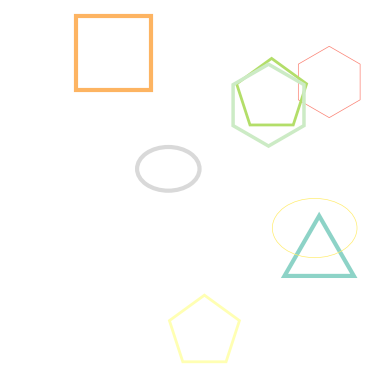[{"shape": "triangle", "thickness": 3, "radius": 0.52, "center": [0.829, 0.335]}, {"shape": "pentagon", "thickness": 2, "radius": 0.48, "center": [0.531, 0.138]}, {"shape": "hexagon", "thickness": 0.5, "radius": 0.46, "center": [0.855, 0.787]}, {"shape": "square", "thickness": 3, "radius": 0.48, "center": [0.294, 0.862]}, {"shape": "pentagon", "thickness": 2, "radius": 0.48, "center": [0.705, 0.753]}, {"shape": "oval", "thickness": 3, "radius": 0.41, "center": [0.437, 0.561]}, {"shape": "hexagon", "thickness": 2.5, "radius": 0.53, "center": [0.697, 0.727]}, {"shape": "oval", "thickness": 0.5, "radius": 0.55, "center": [0.817, 0.408]}]